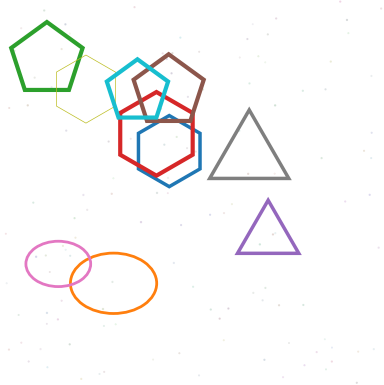[{"shape": "hexagon", "thickness": 2.5, "radius": 0.46, "center": [0.44, 0.608]}, {"shape": "oval", "thickness": 2, "radius": 0.56, "center": [0.295, 0.264]}, {"shape": "pentagon", "thickness": 3, "radius": 0.49, "center": [0.122, 0.845]}, {"shape": "hexagon", "thickness": 3, "radius": 0.54, "center": [0.406, 0.652]}, {"shape": "triangle", "thickness": 2.5, "radius": 0.46, "center": [0.696, 0.388]}, {"shape": "pentagon", "thickness": 3, "radius": 0.48, "center": [0.438, 0.763]}, {"shape": "oval", "thickness": 2, "radius": 0.42, "center": [0.151, 0.315]}, {"shape": "triangle", "thickness": 2.5, "radius": 0.59, "center": [0.647, 0.596]}, {"shape": "hexagon", "thickness": 0.5, "radius": 0.44, "center": [0.223, 0.769]}, {"shape": "pentagon", "thickness": 3, "radius": 0.42, "center": [0.357, 0.762]}]